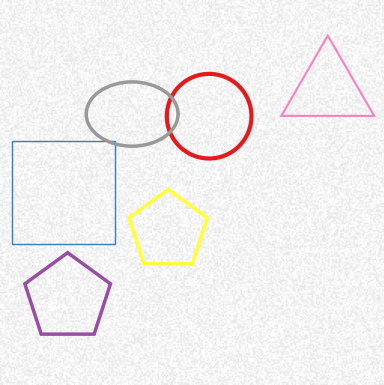[{"shape": "circle", "thickness": 3, "radius": 0.55, "center": [0.543, 0.698]}, {"shape": "square", "thickness": 1, "radius": 0.67, "center": [0.166, 0.5]}, {"shape": "pentagon", "thickness": 2.5, "radius": 0.58, "center": [0.176, 0.227]}, {"shape": "pentagon", "thickness": 2.5, "radius": 0.53, "center": [0.437, 0.401]}, {"shape": "triangle", "thickness": 1.5, "radius": 0.7, "center": [0.851, 0.769]}, {"shape": "oval", "thickness": 2.5, "radius": 0.6, "center": [0.343, 0.704]}]